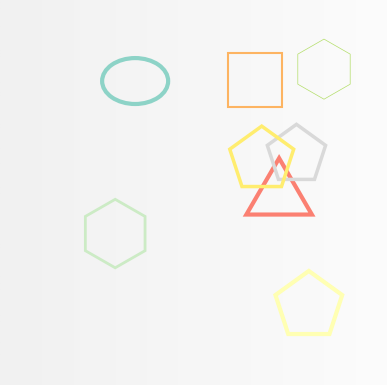[{"shape": "oval", "thickness": 3, "radius": 0.43, "center": [0.349, 0.79]}, {"shape": "pentagon", "thickness": 3, "radius": 0.45, "center": [0.797, 0.206]}, {"shape": "triangle", "thickness": 3, "radius": 0.49, "center": [0.72, 0.492]}, {"shape": "square", "thickness": 1.5, "radius": 0.35, "center": [0.658, 0.792]}, {"shape": "hexagon", "thickness": 0.5, "radius": 0.39, "center": [0.836, 0.82]}, {"shape": "pentagon", "thickness": 2.5, "radius": 0.4, "center": [0.765, 0.598]}, {"shape": "hexagon", "thickness": 2, "radius": 0.44, "center": [0.297, 0.393]}, {"shape": "pentagon", "thickness": 2.5, "radius": 0.43, "center": [0.675, 0.586]}]